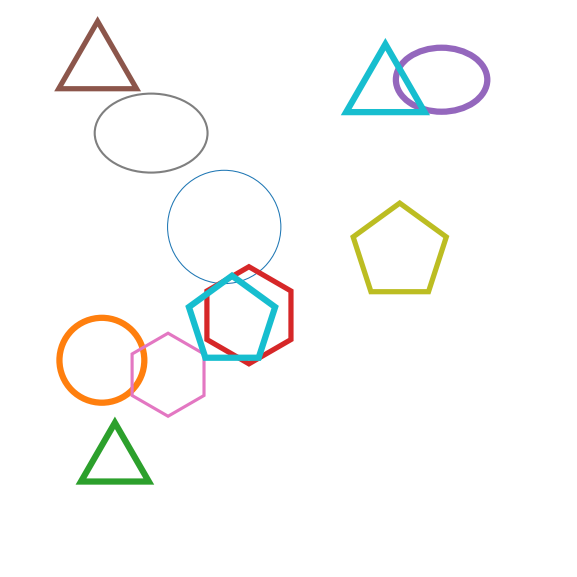[{"shape": "circle", "thickness": 0.5, "radius": 0.49, "center": [0.388, 0.606]}, {"shape": "circle", "thickness": 3, "radius": 0.37, "center": [0.176, 0.375]}, {"shape": "triangle", "thickness": 3, "radius": 0.34, "center": [0.199, 0.199]}, {"shape": "hexagon", "thickness": 2.5, "radius": 0.42, "center": [0.431, 0.453]}, {"shape": "oval", "thickness": 3, "radius": 0.4, "center": [0.765, 0.861]}, {"shape": "triangle", "thickness": 2.5, "radius": 0.39, "center": [0.169, 0.884]}, {"shape": "hexagon", "thickness": 1.5, "radius": 0.36, "center": [0.291, 0.35]}, {"shape": "oval", "thickness": 1, "radius": 0.49, "center": [0.262, 0.769]}, {"shape": "pentagon", "thickness": 2.5, "radius": 0.42, "center": [0.692, 0.563]}, {"shape": "pentagon", "thickness": 3, "radius": 0.39, "center": [0.402, 0.443]}, {"shape": "triangle", "thickness": 3, "radius": 0.39, "center": [0.667, 0.844]}]